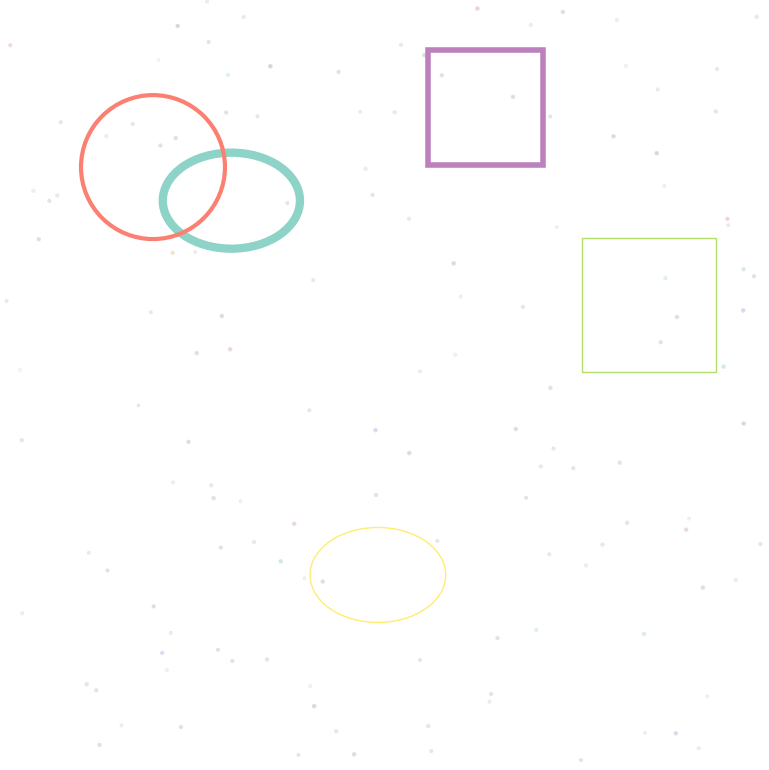[{"shape": "oval", "thickness": 3, "radius": 0.45, "center": [0.3, 0.739]}, {"shape": "circle", "thickness": 1.5, "radius": 0.47, "center": [0.199, 0.783]}, {"shape": "square", "thickness": 0.5, "radius": 0.43, "center": [0.843, 0.604]}, {"shape": "square", "thickness": 2, "radius": 0.37, "center": [0.63, 0.861]}, {"shape": "oval", "thickness": 0.5, "radius": 0.44, "center": [0.491, 0.253]}]